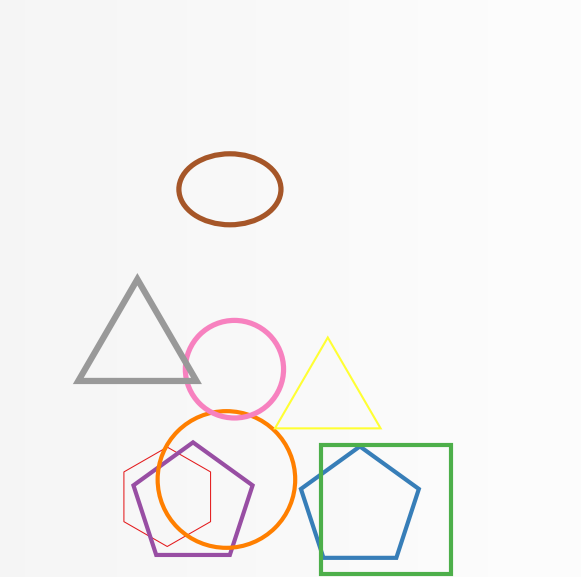[{"shape": "hexagon", "thickness": 0.5, "radius": 0.43, "center": [0.288, 0.139]}, {"shape": "pentagon", "thickness": 2, "radius": 0.53, "center": [0.619, 0.119]}, {"shape": "square", "thickness": 2, "radius": 0.56, "center": [0.665, 0.117]}, {"shape": "pentagon", "thickness": 2, "radius": 0.54, "center": [0.332, 0.125]}, {"shape": "circle", "thickness": 2, "radius": 0.59, "center": [0.39, 0.169]}, {"shape": "triangle", "thickness": 1, "radius": 0.52, "center": [0.564, 0.31]}, {"shape": "oval", "thickness": 2.5, "radius": 0.44, "center": [0.396, 0.671]}, {"shape": "circle", "thickness": 2.5, "radius": 0.42, "center": [0.403, 0.36]}, {"shape": "triangle", "thickness": 3, "radius": 0.59, "center": [0.236, 0.398]}]